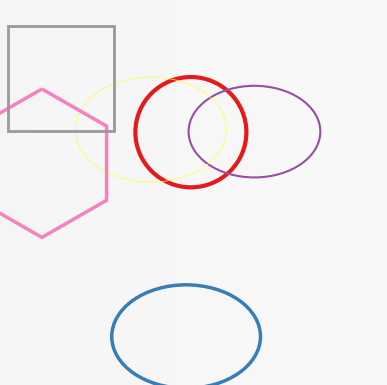[{"shape": "circle", "thickness": 3, "radius": 0.72, "center": [0.493, 0.657]}, {"shape": "oval", "thickness": 2.5, "radius": 0.96, "center": [0.48, 0.126]}, {"shape": "oval", "thickness": 1.5, "radius": 0.85, "center": [0.657, 0.658]}, {"shape": "oval", "thickness": 0.5, "radius": 0.97, "center": [0.389, 0.663]}, {"shape": "hexagon", "thickness": 2.5, "radius": 0.96, "center": [0.108, 0.576]}, {"shape": "square", "thickness": 2, "radius": 0.68, "center": [0.157, 0.796]}]